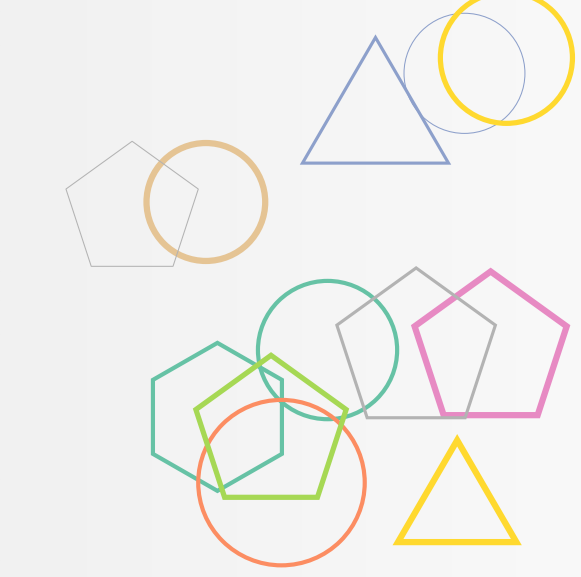[{"shape": "circle", "thickness": 2, "radius": 0.6, "center": [0.564, 0.393]}, {"shape": "hexagon", "thickness": 2, "radius": 0.64, "center": [0.374, 0.277]}, {"shape": "circle", "thickness": 2, "radius": 0.72, "center": [0.484, 0.163]}, {"shape": "circle", "thickness": 0.5, "radius": 0.52, "center": [0.799, 0.872]}, {"shape": "triangle", "thickness": 1.5, "radius": 0.73, "center": [0.646, 0.789]}, {"shape": "pentagon", "thickness": 3, "radius": 0.69, "center": [0.844, 0.392]}, {"shape": "pentagon", "thickness": 2.5, "radius": 0.68, "center": [0.466, 0.248]}, {"shape": "triangle", "thickness": 3, "radius": 0.59, "center": [0.787, 0.119]}, {"shape": "circle", "thickness": 2.5, "radius": 0.57, "center": [0.871, 0.899]}, {"shape": "circle", "thickness": 3, "radius": 0.51, "center": [0.354, 0.649]}, {"shape": "pentagon", "thickness": 1.5, "radius": 0.72, "center": [0.716, 0.392]}, {"shape": "pentagon", "thickness": 0.5, "radius": 0.6, "center": [0.227, 0.635]}]